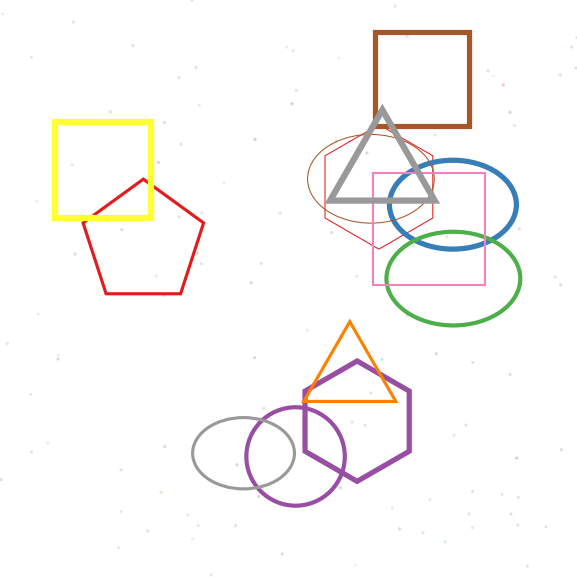[{"shape": "hexagon", "thickness": 0.5, "radius": 0.54, "center": [0.656, 0.675]}, {"shape": "pentagon", "thickness": 1.5, "radius": 0.55, "center": [0.248, 0.579]}, {"shape": "oval", "thickness": 2.5, "radius": 0.55, "center": [0.784, 0.645]}, {"shape": "oval", "thickness": 2, "radius": 0.58, "center": [0.785, 0.517]}, {"shape": "hexagon", "thickness": 2.5, "radius": 0.52, "center": [0.618, 0.27]}, {"shape": "circle", "thickness": 2, "radius": 0.43, "center": [0.512, 0.209]}, {"shape": "triangle", "thickness": 1.5, "radius": 0.46, "center": [0.606, 0.35]}, {"shape": "square", "thickness": 3, "radius": 0.41, "center": [0.178, 0.705]}, {"shape": "oval", "thickness": 0.5, "radius": 0.55, "center": [0.642, 0.69]}, {"shape": "square", "thickness": 2.5, "radius": 0.41, "center": [0.73, 0.862]}, {"shape": "square", "thickness": 1, "radius": 0.49, "center": [0.743, 0.602]}, {"shape": "triangle", "thickness": 3, "radius": 0.52, "center": [0.662, 0.704]}, {"shape": "oval", "thickness": 1.5, "radius": 0.44, "center": [0.422, 0.214]}]